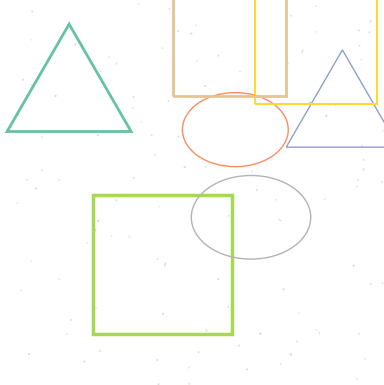[{"shape": "triangle", "thickness": 2, "radius": 0.93, "center": [0.18, 0.751]}, {"shape": "oval", "thickness": 1, "radius": 0.69, "center": [0.611, 0.663]}, {"shape": "triangle", "thickness": 1, "radius": 0.84, "center": [0.889, 0.702]}, {"shape": "square", "thickness": 2.5, "radius": 0.91, "center": [0.422, 0.313]}, {"shape": "square", "thickness": 1.5, "radius": 0.79, "center": [0.821, 0.889]}, {"shape": "square", "thickness": 2, "radius": 0.74, "center": [0.596, 0.897]}, {"shape": "oval", "thickness": 1, "radius": 0.78, "center": [0.652, 0.436]}]